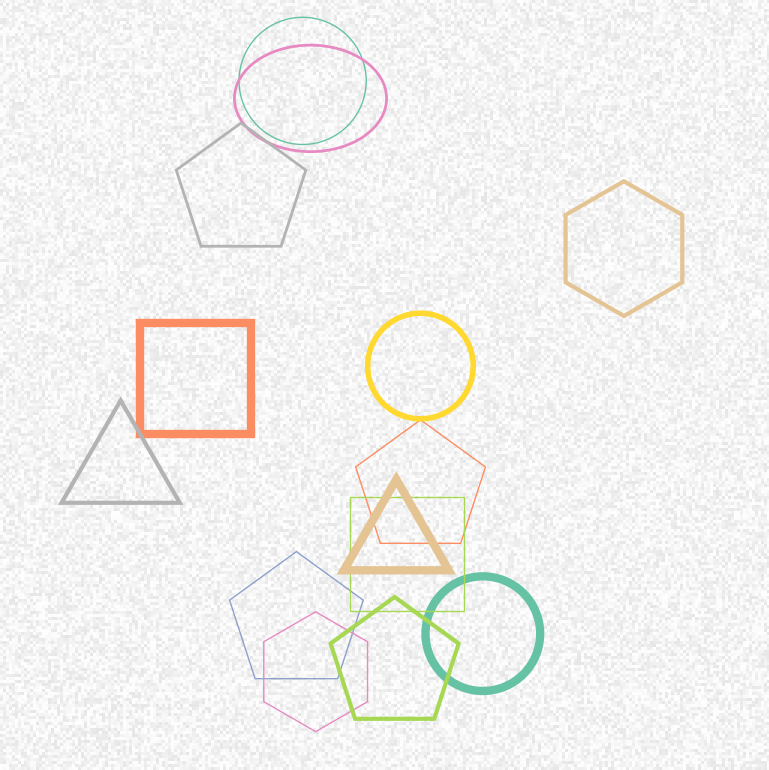[{"shape": "circle", "thickness": 0.5, "radius": 0.41, "center": [0.393, 0.895]}, {"shape": "circle", "thickness": 3, "radius": 0.37, "center": [0.627, 0.177]}, {"shape": "square", "thickness": 3, "radius": 0.36, "center": [0.254, 0.509]}, {"shape": "pentagon", "thickness": 0.5, "radius": 0.44, "center": [0.546, 0.366]}, {"shape": "pentagon", "thickness": 0.5, "radius": 0.46, "center": [0.385, 0.192]}, {"shape": "hexagon", "thickness": 0.5, "radius": 0.39, "center": [0.41, 0.128]}, {"shape": "oval", "thickness": 1, "radius": 0.49, "center": [0.403, 0.872]}, {"shape": "square", "thickness": 0.5, "radius": 0.37, "center": [0.528, 0.28]}, {"shape": "pentagon", "thickness": 1.5, "radius": 0.44, "center": [0.513, 0.137]}, {"shape": "circle", "thickness": 2, "radius": 0.34, "center": [0.546, 0.525]}, {"shape": "hexagon", "thickness": 1.5, "radius": 0.44, "center": [0.81, 0.677]}, {"shape": "triangle", "thickness": 3, "radius": 0.39, "center": [0.515, 0.299]}, {"shape": "pentagon", "thickness": 1, "radius": 0.44, "center": [0.313, 0.752]}, {"shape": "triangle", "thickness": 1.5, "radius": 0.44, "center": [0.157, 0.391]}]